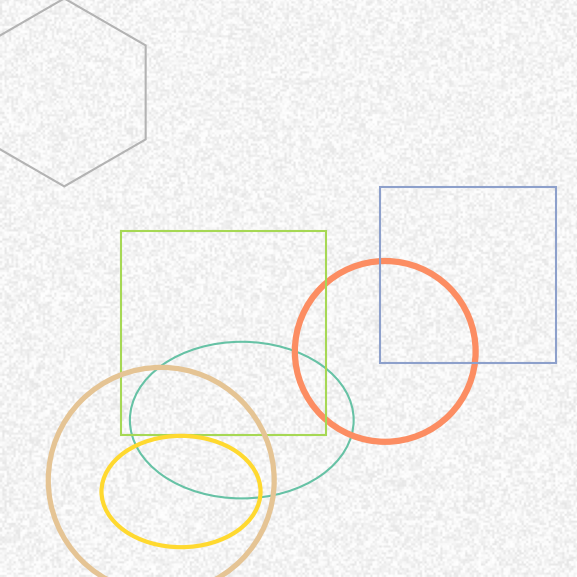[{"shape": "oval", "thickness": 1, "radius": 0.97, "center": [0.419, 0.272]}, {"shape": "circle", "thickness": 3, "radius": 0.78, "center": [0.667, 0.391]}, {"shape": "square", "thickness": 1, "radius": 0.76, "center": [0.811, 0.523]}, {"shape": "square", "thickness": 1, "radius": 0.88, "center": [0.387, 0.423]}, {"shape": "oval", "thickness": 2, "radius": 0.69, "center": [0.313, 0.148]}, {"shape": "circle", "thickness": 2.5, "radius": 0.98, "center": [0.279, 0.167]}, {"shape": "hexagon", "thickness": 1, "radius": 0.81, "center": [0.111, 0.839]}]